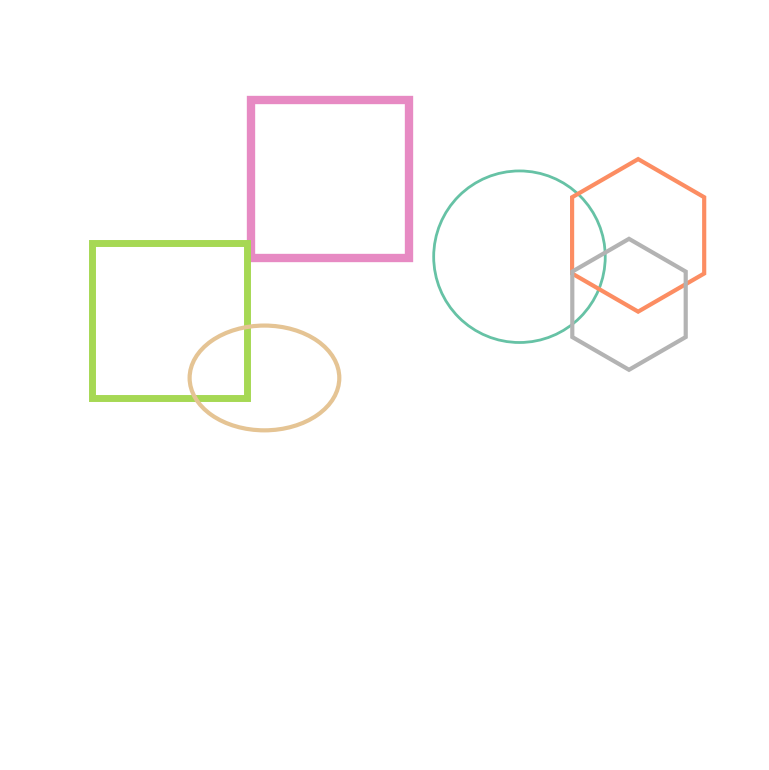[{"shape": "circle", "thickness": 1, "radius": 0.56, "center": [0.675, 0.667]}, {"shape": "hexagon", "thickness": 1.5, "radius": 0.5, "center": [0.829, 0.694]}, {"shape": "square", "thickness": 3, "radius": 0.51, "center": [0.429, 0.768]}, {"shape": "square", "thickness": 2.5, "radius": 0.5, "center": [0.22, 0.584]}, {"shape": "oval", "thickness": 1.5, "radius": 0.49, "center": [0.343, 0.509]}, {"shape": "hexagon", "thickness": 1.5, "radius": 0.43, "center": [0.817, 0.605]}]